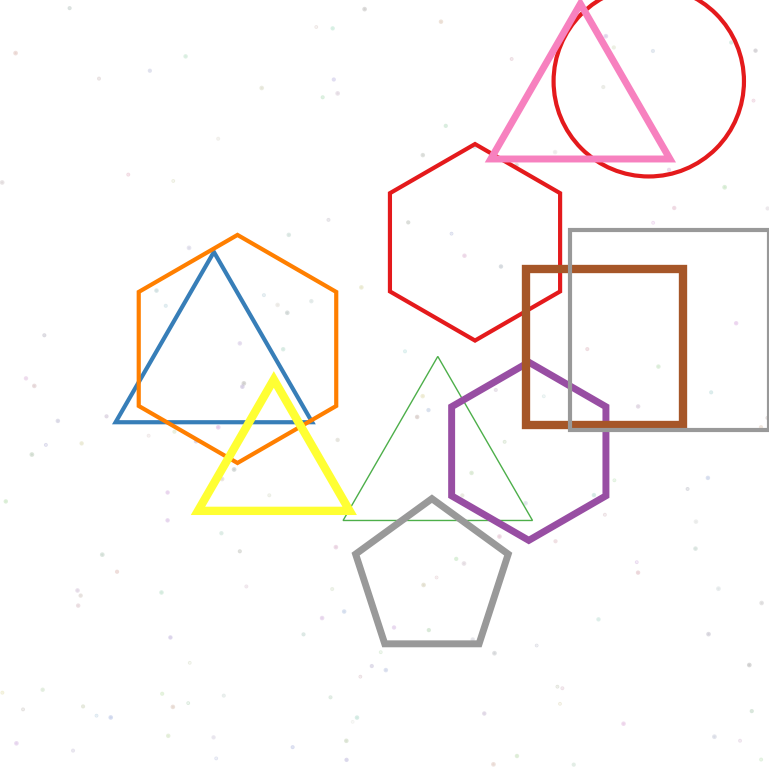[{"shape": "hexagon", "thickness": 1.5, "radius": 0.64, "center": [0.617, 0.685]}, {"shape": "circle", "thickness": 1.5, "radius": 0.62, "center": [0.843, 0.894]}, {"shape": "triangle", "thickness": 1.5, "radius": 0.74, "center": [0.278, 0.525]}, {"shape": "triangle", "thickness": 0.5, "radius": 0.71, "center": [0.569, 0.395]}, {"shape": "hexagon", "thickness": 2.5, "radius": 0.58, "center": [0.687, 0.414]}, {"shape": "hexagon", "thickness": 1.5, "radius": 0.74, "center": [0.308, 0.547]}, {"shape": "triangle", "thickness": 3, "radius": 0.57, "center": [0.356, 0.393]}, {"shape": "square", "thickness": 3, "radius": 0.51, "center": [0.785, 0.549]}, {"shape": "triangle", "thickness": 2.5, "radius": 0.67, "center": [0.754, 0.861]}, {"shape": "square", "thickness": 1.5, "radius": 0.65, "center": [0.87, 0.571]}, {"shape": "pentagon", "thickness": 2.5, "radius": 0.52, "center": [0.561, 0.248]}]